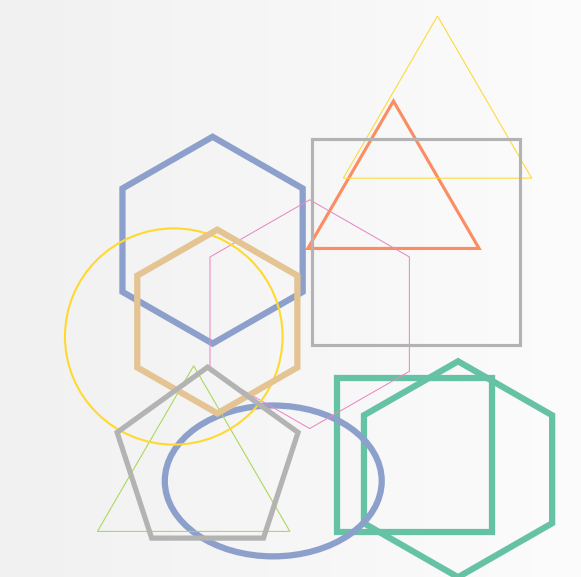[{"shape": "square", "thickness": 3, "radius": 0.67, "center": [0.712, 0.212]}, {"shape": "hexagon", "thickness": 3, "radius": 0.93, "center": [0.788, 0.187]}, {"shape": "triangle", "thickness": 1.5, "radius": 0.85, "center": [0.677, 0.654]}, {"shape": "hexagon", "thickness": 3, "radius": 0.9, "center": [0.366, 0.583]}, {"shape": "oval", "thickness": 3, "radius": 0.93, "center": [0.47, 0.166]}, {"shape": "hexagon", "thickness": 0.5, "radius": 0.99, "center": [0.533, 0.455]}, {"shape": "triangle", "thickness": 0.5, "radius": 0.96, "center": [0.333, 0.175]}, {"shape": "triangle", "thickness": 0.5, "radius": 0.94, "center": [0.753, 0.784]}, {"shape": "circle", "thickness": 1, "radius": 0.94, "center": [0.299, 0.416]}, {"shape": "hexagon", "thickness": 3, "radius": 0.8, "center": [0.374, 0.442]}, {"shape": "square", "thickness": 1.5, "radius": 0.89, "center": [0.716, 0.58]}, {"shape": "pentagon", "thickness": 2.5, "radius": 0.82, "center": [0.357, 0.2]}]